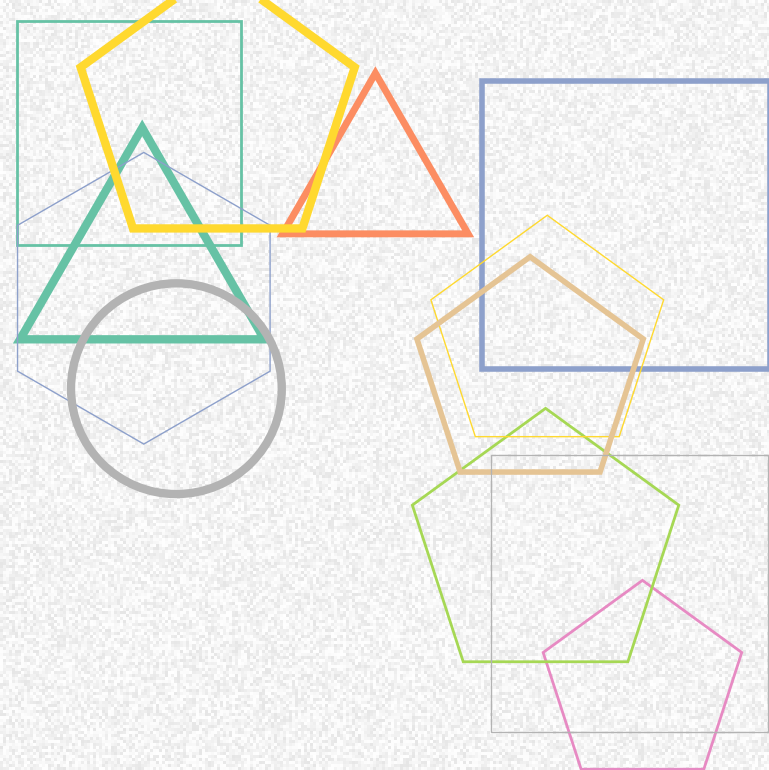[{"shape": "square", "thickness": 1, "radius": 0.73, "center": [0.168, 0.828]}, {"shape": "triangle", "thickness": 3, "radius": 0.92, "center": [0.185, 0.651]}, {"shape": "triangle", "thickness": 2.5, "radius": 0.7, "center": [0.488, 0.766]}, {"shape": "hexagon", "thickness": 0.5, "radius": 0.95, "center": [0.187, 0.613]}, {"shape": "square", "thickness": 2, "radius": 0.93, "center": [0.813, 0.708]}, {"shape": "pentagon", "thickness": 1, "radius": 0.68, "center": [0.834, 0.111]}, {"shape": "pentagon", "thickness": 1, "radius": 0.91, "center": [0.709, 0.288]}, {"shape": "pentagon", "thickness": 3, "radius": 0.94, "center": [0.283, 0.855]}, {"shape": "pentagon", "thickness": 0.5, "radius": 0.79, "center": [0.711, 0.561]}, {"shape": "pentagon", "thickness": 2, "radius": 0.77, "center": [0.688, 0.512]}, {"shape": "square", "thickness": 0.5, "radius": 0.9, "center": [0.817, 0.229]}, {"shape": "circle", "thickness": 3, "radius": 0.68, "center": [0.229, 0.495]}]